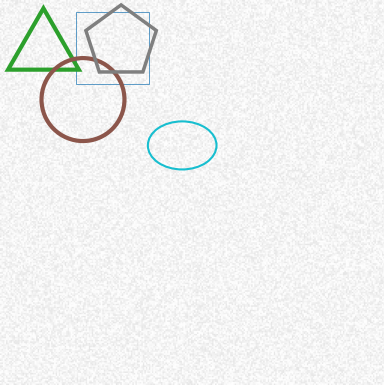[{"shape": "square", "thickness": 0.5, "radius": 0.47, "center": [0.293, 0.875]}, {"shape": "triangle", "thickness": 3, "radius": 0.53, "center": [0.113, 0.872]}, {"shape": "circle", "thickness": 3, "radius": 0.54, "center": [0.216, 0.741]}, {"shape": "pentagon", "thickness": 2.5, "radius": 0.48, "center": [0.315, 0.891]}, {"shape": "oval", "thickness": 1.5, "radius": 0.45, "center": [0.473, 0.622]}]